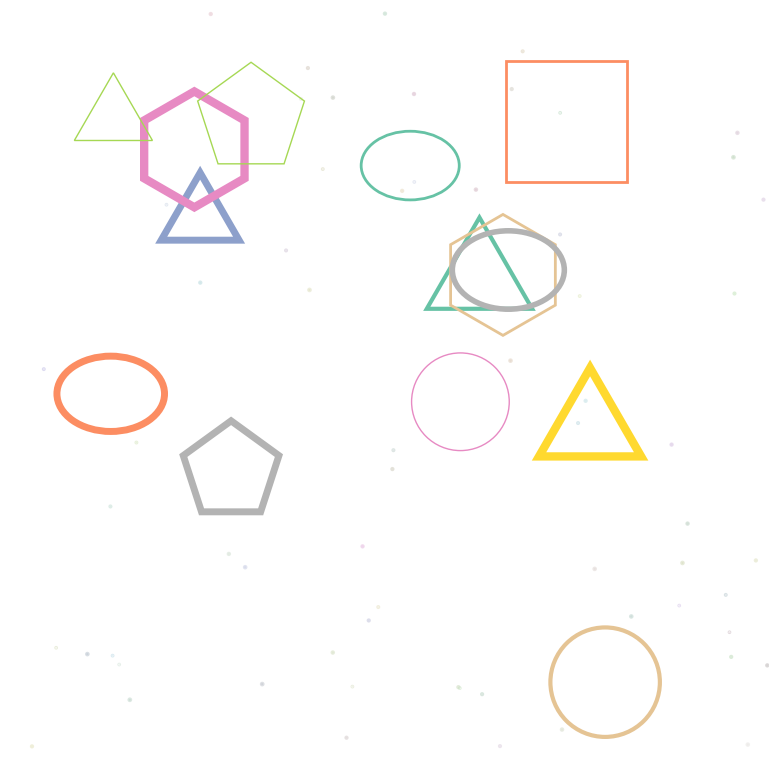[{"shape": "oval", "thickness": 1, "radius": 0.32, "center": [0.533, 0.785]}, {"shape": "triangle", "thickness": 1.5, "radius": 0.4, "center": [0.623, 0.638]}, {"shape": "oval", "thickness": 2.5, "radius": 0.35, "center": [0.144, 0.489]}, {"shape": "square", "thickness": 1, "radius": 0.39, "center": [0.736, 0.842]}, {"shape": "triangle", "thickness": 2.5, "radius": 0.29, "center": [0.26, 0.717]}, {"shape": "circle", "thickness": 0.5, "radius": 0.32, "center": [0.598, 0.478]}, {"shape": "hexagon", "thickness": 3, "radius": 0.38, "center": [0.252, 0.806]}, {"shape": "triangle", "thickness": 0.5, "radius": 0.29, "center": [0.147, 0.847]}, {"shape": "pentagon", "thickness": 0.5, "radius": 0.36, "center": [0.326, 0.846]}, {"shape": "triangle", "thickness": 3, "radius": 0.38, "center": [0.766, 0.446]}, {"shape": "circle", "thickness": 1.5, "radius": 0.36, "center": [0.786, 0.114]}, {"shape": "hexagon", "thickness": 1, "radius": 0.39, "center": [0.653, 0.643]}, {"shape": "oval", "thickness": 2, "radius": 0.36, "center": [0.66, 0.649]}, {"shape": "pentagon", "thickness": 2.5, "radius": 0.33, "center": [0.3, 0.388]}]